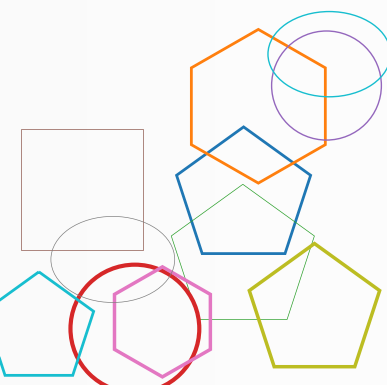[{"shape": "pentagon", "thickness": 2, "radius": 0.91, "center": [0.629, 0.488]}, {"shape": "hexagon", "thickness": 2, "radius": 1.0, "center": [0.667, 0.724]}, {"shape": "pentagon", "thickness": 0.5, "radius": 0.97, "center": [0.627, 0.327]}, {"shape": "circle", "thickness": 3, "radius": 0.83, "center": [0.348, 0.146]}, {"shape": "circle", "thickness": 1, "radius": 0.71, "center": [0.843, 0.778]}, {"shape": "square", "thickness": 0.5, "radius": 0.79, "center": [0.211, 0.507]}, {"shape": "hexagon", "thickness": 2.5, "radius": 0.71, "center": [0.419, 0.164]}, {"shape": "oval", "thickness": 0.5, "radius": 0.8, "center": [0.291, 0.326]}, {"shape": "pentagon", "thickness": 2.5, "radius": 0.88, "center": [0.812, 0.191]}, {"shape": "pentagon", "thickness": 2, "radius": 0.74, "center": [0.1, 0.145]}, {"shape": "oval", "thickness": 1, "radius": 0.79, "center": [0.85, 0.859]}]